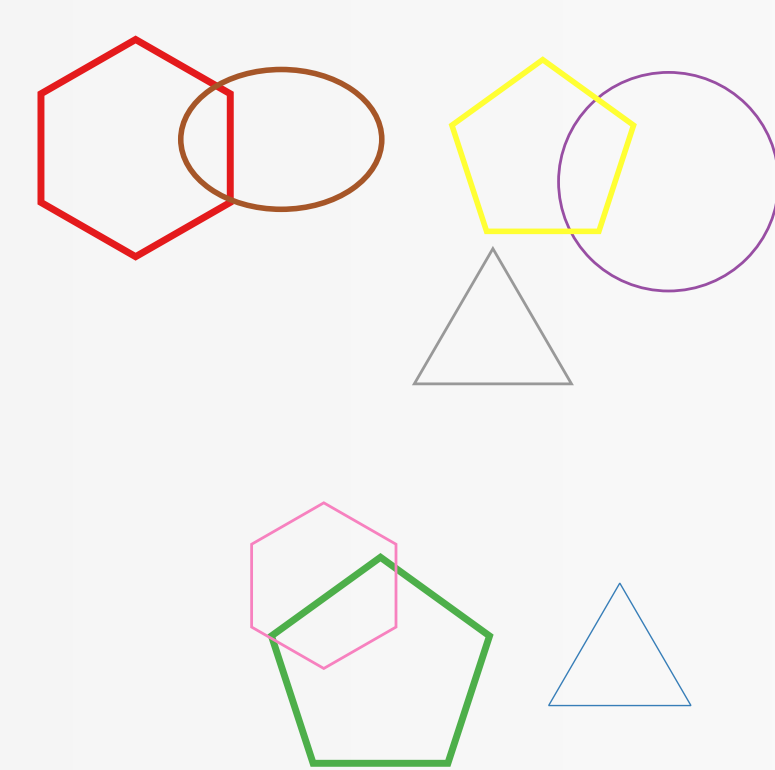[{"shape": "hexagon", "thickness": 2.5, "radius": 0.71, "center": [0.175, 0.808]}, {"shape": "triangle", "thickness": 0.5, "radius": 0.53, "center": [0.8, 0.137]}, {"shape": "pentagon", "thickness": 2.5, "radius": 0.74, "center": [0.491, 0.128]}, {"shape": "circle", "thickness": 1, "radius": 0.71, "center": [0.863, 0.764]}, {"shape": "pentagon", "thickness": 2, "radius": 0.62, "center": [0.7, 0.799]}, {"shape": "oval", "thickness": 2, "radius": 0.65, "center": [0.363, 0.819]}, {"shape": "hexagon", "thickness": 1, "radius": 0.54, "center": [0.418, 0.239]}, {"shape": "triangle", "thickness": 1, "radius": 0.59, "center": [0.636, 0.56]}]